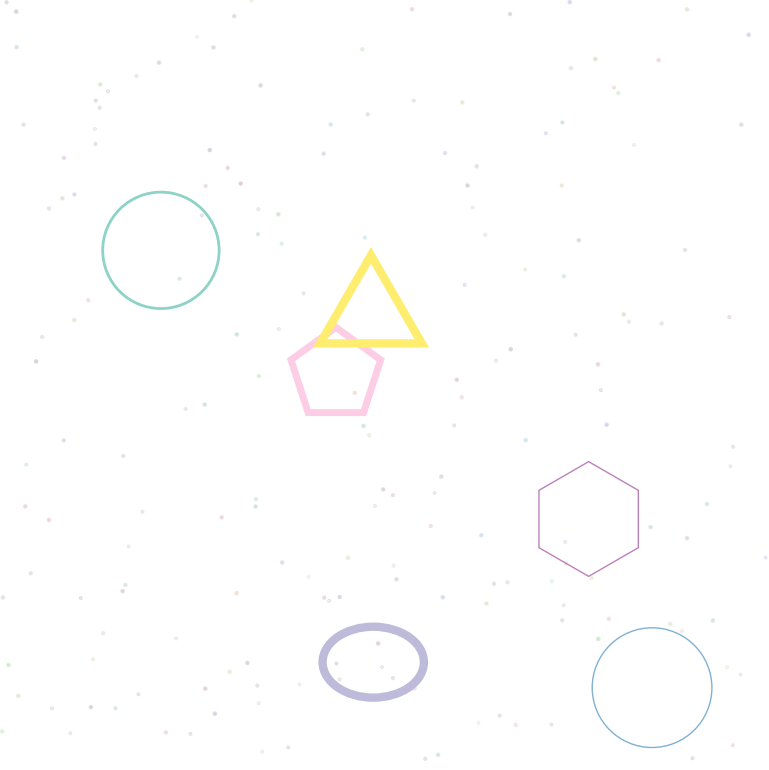[{"shape": "circle", "thickness": 1, "radius": 0.38, "center": [0.209, 0.675]}, {"shape": "oval", "thickness": 3, "radius": 0.33, "center": [0.485, 0.14]}, {"shape": "circle", "thickness": 0.5, "radius": 0.39, "center": [0.847, 0.107]}, {"shape": "pentagon", "thickness": 2.5, "radius": 0.31, "center": [0.436, 0.514]}, {"shape": "hexagon", "thickness": 0.5, "radius": 0.37, "center": [0.764, 0.326]}, {"shape": "triangle", "thickness": 3, "radius": 0.38, "center": [0.482, 0.592]}]